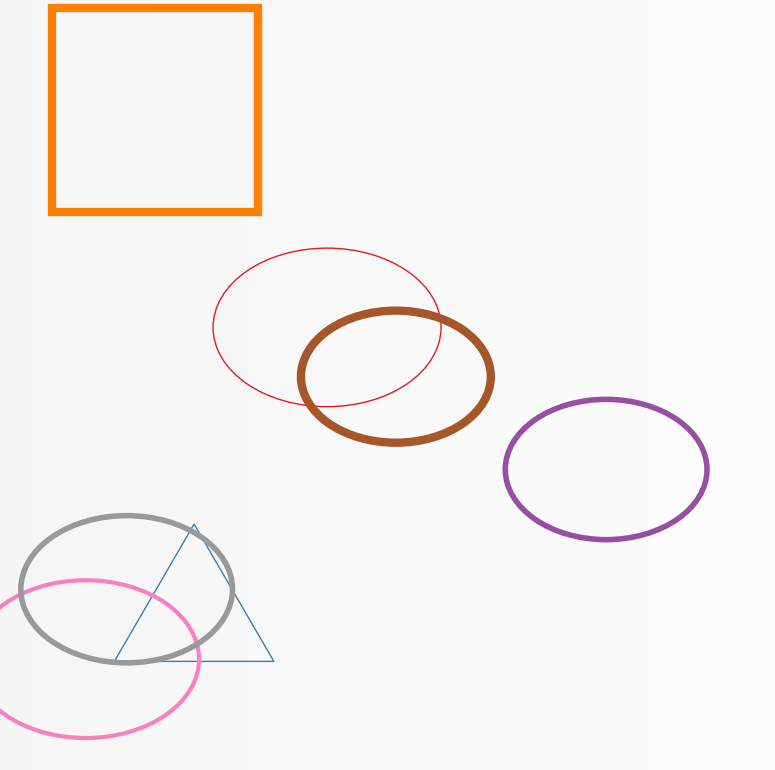[{"shape": "oval", "thickness": 0.5, "radius": 0.74, "center": [0.422, 0.575]}, {"shape": "triangle", "thickness": 0.5, "radius": 0.59, "center": [0.25, 0.2]}, {"shape": "oval", "thickness": 2, "radius": 0.65, "center": [0.782, 0.39]}, {"shape": "square", "thickness": 3, "radius": 0.66, "center": [0.2, 0.858]}, {"shape": "oval", "thickness": 3, "radius": 0.61, "center": [0.511, 0.511]}, {"shape": "oval", "thickness": 1.5, "radius": 0.73, "center": [0.11, 0.144]}, {"shape": "oval", "thickness": 2, "radius": 0.68, "center": [0.163, 0.235]}]